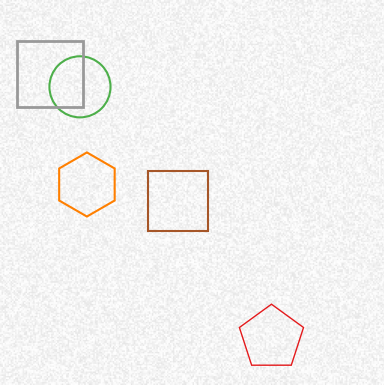[{"shape": "pentagon", "thickness": 1, "radius": 0.44, "center": [0.705, 0.122]}, {"shape": "circle", "thickness": 1.5, "radius": 0.4, "center": [0.208, 0.774]}, {"shape": "hexagon", "thickness": 1.5, "radius": 0.42, "center": [0.226, 0.521]}, {"shape": "square", "thickness": 1.5, "radius": 0.39, "center": [0.462, 0.478]}, {"shape": "square", "thickness": 2, "radius": 0.43, "center": [0.13, 0.809]}]